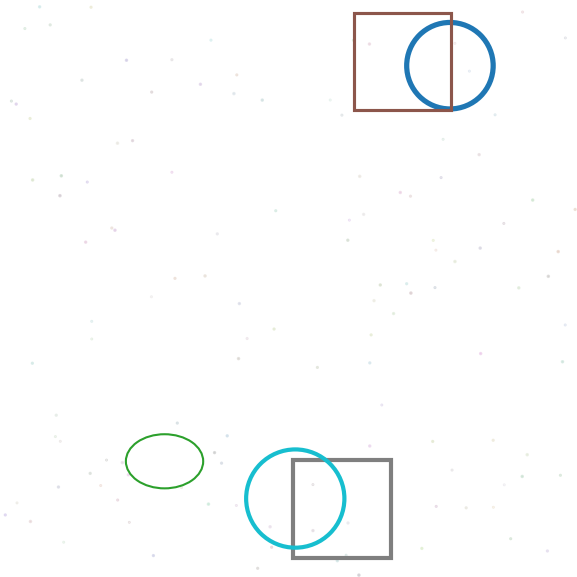[{"shape": "circle", "thickness": 2.5, "radius": 0.37, "center": [0.779, 0.885]}, {"shape": "oval", "thickness": 1, "radius": 0.33, "center": [0.285, 0.2]}, {"shape": "square", "thickness": 1.5, "radius": 0.42, "center": [0.697, 0.893]}, {"shape": "square", "thickness": 2, "radius": 0.42, "center": [0.592, 0.118]}, {"shape": "circle", "thickness": 2, "radius": 0.43, "center": [0.511, 0.136]}]